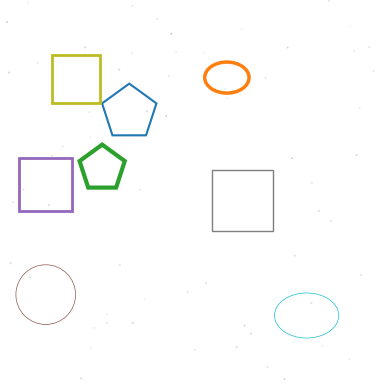[{"shape": "pentagon", "thickness": 1.5, "radius": 0.37, "center": [0.336, 0.709]}, {"shape": "oval", "thickness": 2.5, "radius": 0.29, "center": [0.589, 0.799]}, {"shape": "pentagon", "thickness": 3, "radius": 0.31, "center": [0.265, 0.563]}, {"shape": "square", "thickness": 2, "radius": 0.34, "center": [0.119, 0.522]}, {"shape": "circle", "thickness": 0.5, "radius": 0.39, "center": [0.119, 0.235]}, {"shape": "square", "thickness": 1, "radius": 0.4, "center": [0.63, 0.478]}, {"shape": "square", "thickness": 2, "radius": 0.31, "center": [0.197, 0.795]}, {"shape": "oval", "thickness": 0.5, "radius": 0.42, "center": [0.796, 0.181]}]